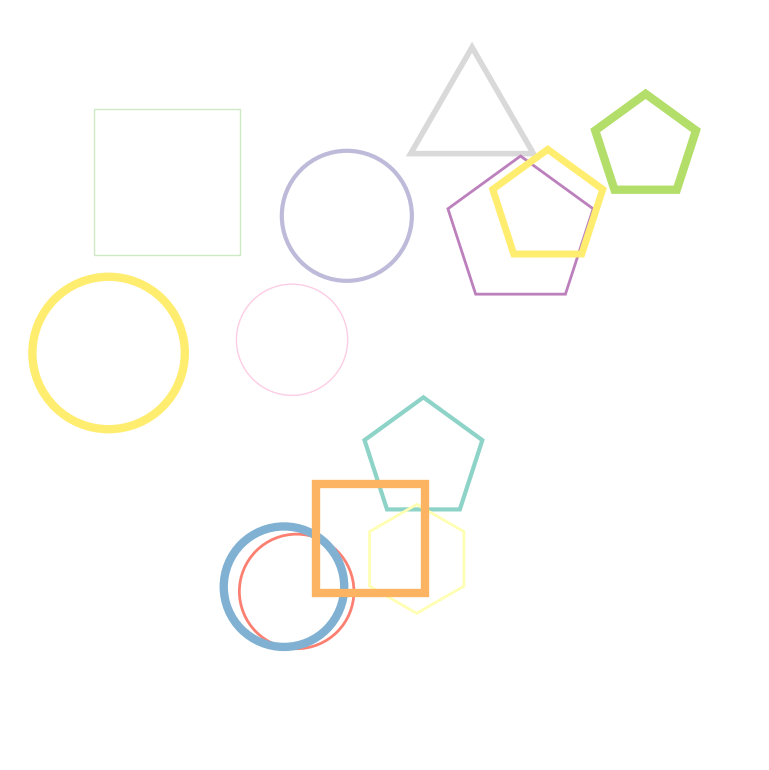[{"shape": "pentagon", "thickness": 1.5, "radius": 0.4, "center": [0.55, 0.404]}, {"shape": "hexagon", "thickness": 1, "radius": 0.35, "center": [0.541, 0.274]}, {"shape": "circle", "thickness": 1.5, "radius": 0.42, "center": [0.45, 0.72]}, {"shape": "circle", "thickness": 1, "radius": 0.37, "center": [0.385, 0.232]}, {"shape": "circle", "thickness": 3, "radius": 0.39, "center": [0.369, 0.238]}, {"shape": "square", "thickness": 3, "radius": 0.36, "center": [0.481, 0.301]}, {"shape": "pentagon", "thickness": 3, "radius": 0.34, "center": [0.838, 0.809]}, {"shape": "circle", "thickness": 0.5, "radius": 0.36, "center": [0.379, 0.559]}, {"shape": "triangle", "thickness": 2, "radius": 0.46, "center": [0.613, 0.847]}, {"shape": "pentagon", "thickness": 1, "radius": 0.5, "center": [0.676, 0.698]}, {"shape": "square", "thickness": 0.5, "radius": 0.47, "center": [0.217, 0.764]}, {"shape": "circle", "thickness": 3, "radius": 0.49, "center": [0.141, 0.542]}, {"shape": "pentagon", "thickness": 2.5, "radius": 0.38, "center": [0.711, 0.731]}]